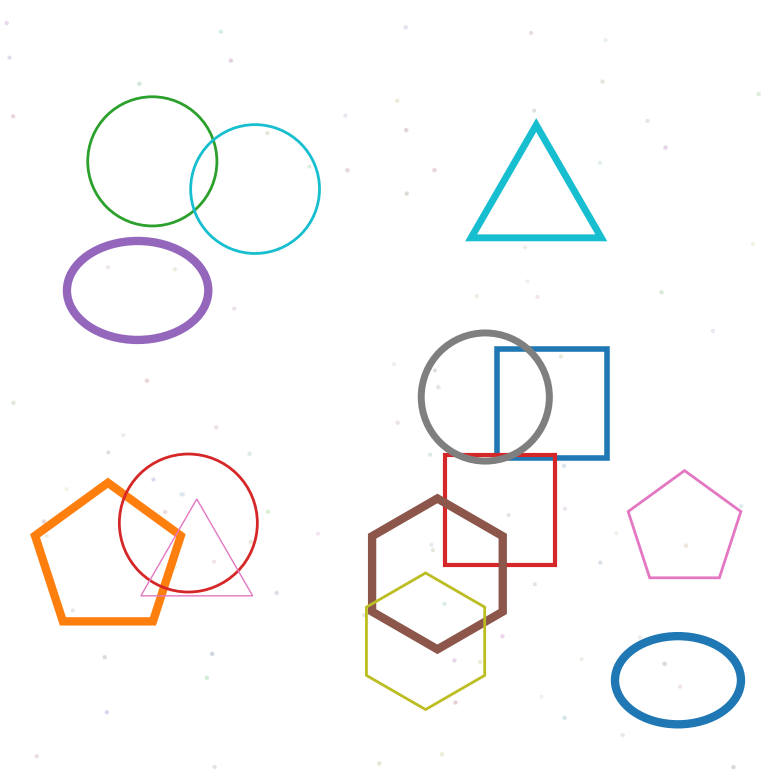[{"shape": "oval", "thickness": 3, "radius": 0.41, "center": [0.88, 0.117]}, {"shape": "square", "thickness": 2, "radius": 0.36, "center": [0.717, 0.476]}, {"shape": "pentagon", "thickness": 3, "radius": 0.5, "center": [0.14, 0.274]}, {"shape": "circle", "thickness": 1, "radius": 0.42, "center": [0.198, 0.79]}, {"shape": "circle", "thickness": 1, "radius": 0.45, "center": [0.245, 0.321]}, {"shape": "square", "thickness": 1.5, "radius": 0.36, "center": [0.649, 0.338]}, {"shape": "oval", "thickness": 3, "radius": 0.46, "center": [0.179, 0.623]}, {"shape": "hexagon", "thickness": 3, "radius": 0.49, "center": [0.568, 0.255]}, {"shape": "pentagon", "thickness": 1, "radius": 0.38, "center": [0.889, 0.312]}, {"shape": "triangle", "thickness": 0.5, "radius": 0.42, "center": [0.256, 0.268]}, {"shape": "circle", "thickness": 2.5, "radius": 0.42, "center": [0.63, 0.484]}, {"shape": "hexagon", "thickness": 1, "radius": 0.44, "center": [0.553, 0.167]}, {"shape": "circle", "thickness": 1, "radius": 0.42, "center": [0.331, 0.754]}, {"shape": "triangle", "thickness": 2.5, "radius": 0.49, "center": [0.696, 0.74]}]